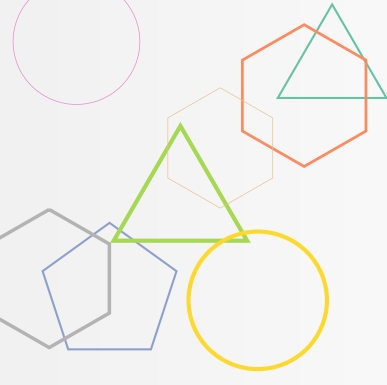[{"shape": "triangle", "thickness": 1.5, "radius": 0.81, "center": [0.857, 0.827]}, {"shape": "hexagon", "thickness": 2, "radius": 0.92, "center": [0.785, 0.752]}, {"shape": "pentagon", "thickness": 1.5, "radius": 0.91, "center": [0.283, 0.24]}, {"shape": "circle", "thickness": 0.5, "radius": 0.82, "center": [0.197, 0.892]}, {"shape": "triangle", "thickness": 3, "radius": 0.99, "center": [0.466, 0.474]}, {"shape": "circle", "thickness": 3, "radius": 0.89, "center": [0.665, 0.22]}, {"shape": "hexagon", "thickness": 0.5, "radius": 0.78, "center": [0.568, 0.616]}, {"shape": "hexagon", "thickness": 2.5, "radius": 0.9, "center": [0.127, 0.277]}]